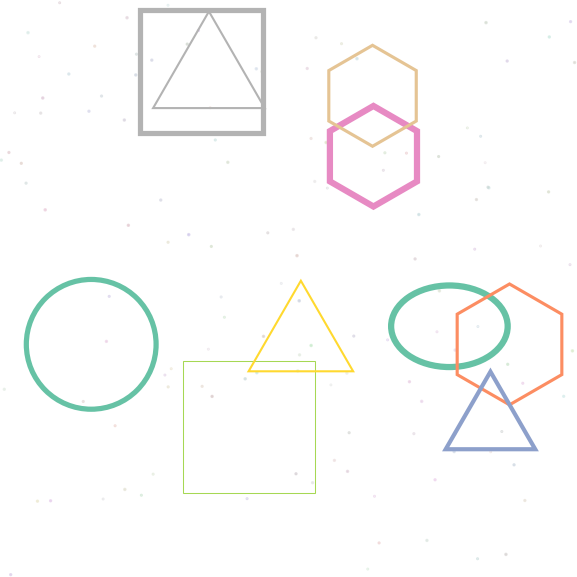[{"shape": "circle", "thickness": 2.5, "radius": 0.56, "center": [0.158, 0.403]}, {"shape": "oval", "thickness": 3, "radius": 0.5, "center": [0.778, 0.434]}, {"shape": "hexagon", "thickness": 1.5, "radius": 0.52, "center": [0.882, 0.403]}, {"shape": "triangle", "thickness": 2, "radius": 0.45, "center": [0.849, 0.266]}, {"shape": "hexagon", "thickness": 3, "radius": 0.44, "center": [0.647, 0.729]}, {"shape": "square", "thickness": 0.5, "radius": 0.57, "center": [0.432, 0.261]}, {"shape": "triangle", "thickness": 1, "radius": 0.52, "center": [0.521, 0.408]}, {"shape": "hexagon", "thickness": 1.5, "radius": 0.44, "center": [0.645, 0.833]}, {"shape": "square", "thickness": 2.5, "radius": 0.53, "center": [0.349, 0.876]}, {"shape": "triangle", "thickness": 1, "radius": 0.56, "center": [0.362, 0.868]}]